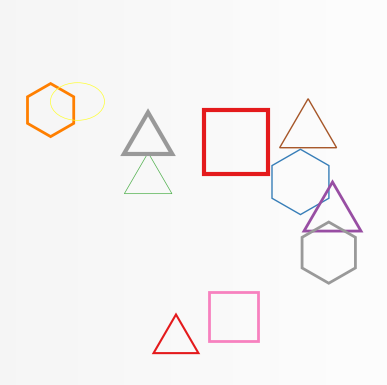[{"shape": "triangle", "thickness": 1.5, "radius": 0.33, "center": [0.454, 0.116]}, {"shape": "square", "thickness": 3, "radius": 0.41, "center": [0.61, 0.631]}, {"shape": "hexagon", "thickness": 1, "radius": 0.42, "center": [0.775, 0.527]}, {"shape": "triangle", "thickness": 0.5, "radius": 0.35, "center": [0.382, 0.532]}, {"shape": "triangle", "thickness": 2, "radius": 0.42, "center": [0.858, 0.442]}, {"shape": "hexagon", "thickness": 2, "radius": 0.34, "center": [0.131, 0.714]}, {"shape": "oval", "thickness": 0.5, "radius": 0.35, "center": [0.2, 0.736]}, {"shape": "triangle", "thickness": 1, "radius": 0.42, "center": [0.795, 0.659]}, {"shape": "square", "thickness": 2, "radius": 0.32, "center": [0.602, 0.178]}, {"shape": "hexagon", "thickness": 2, "radius": 0.4, "center": [0.848, 0.344]}, {"shape": "triangle", "thickness": 3, "radius": 0.36, "center": [0.382, 0.636]}]